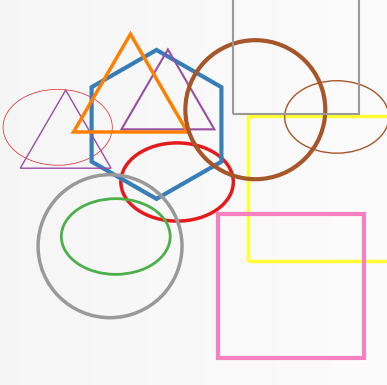[{"shape": "oval", "thickness": 2.5, "radius": 0.73, "center": [0.457, 0.527]}, {"shape": "oval", "thickness": 0.5, "radius": 0.7, "center": [0.149, 0.669]}, {"shape": "hexagon", "thickness": 3, "radius": 0.97, "center": [0.404, 0.677]}, {"shape": "oval", "thickness": 2, "radius": 0.7, "center": [0.299, 0.386]}, {"shape": "triangle", "thickness": 1.5, "radius": 0.69, "center": [0.433, 0.733]}, {"shape": "triangle", "thickness": 1, "radius": 0.68, "center": [0.169, 0.631]}, {"shape": "triangle", "thickness": 2.5, "radius": 0.85, "center": [0.337, 0.742]}, {"shape": "square", "thickness": 2.5, "radius": 0.95, "center": [0.83, 0.51]}, {"shape": "circle", "thickness": 3, "radius": 0.9, "center": [0.659, 0.715]}, {"shape": "oval", "thickness": 1, "radius": 0.67, "center": [0.869, 0.696]}, {"shape": "square", "thickness": 3, "radius": 0.94, "center": [0.75, 0.257]}, {"shape": "square", "thickness": 1.5, "radius": 0.81, "center": [0.764, 0.864]}, {"shape": "circle", "thickness": 2.5, "radius": 0.93, "center": [0.284, 0.361]}]